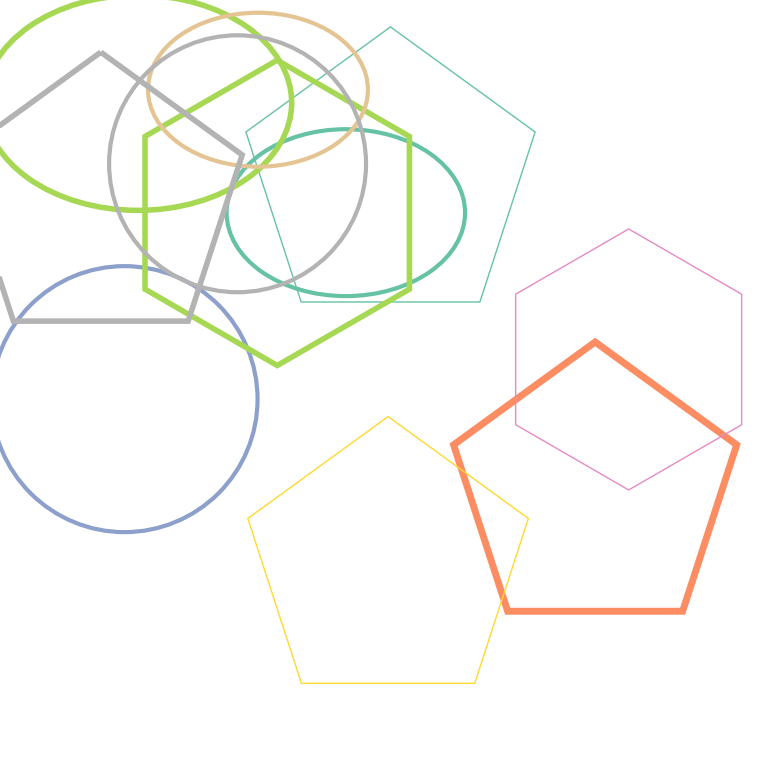[{"shape": "pentagon", "thickness": 0.5, "radius": 0.99, "center": [0.507, 0.768]}, {"shape": "oval", "thickness": 1.5, "radius": 0.77, "center": [0.449, 0.724]}, {"shape": "pentagon", "thickness": 2.5, "radius": 0.97, "center": [0.773, 0.363]}, {"shape": "circle", "thickness": 1.5, "radius": 0.86, "center": [0.162, 0.482]}, {"shape": "hexagon", "thickness": 0.5, "radius": 0.85, "center": [0.816, 0.533]}, {"shape": "oval", "thickness": 2, "radius": 1.0, "center": [0.179, 0.867]}, {"shape": "hexagon", "thickness": 2, "radius": 0.99, "center": [0.36, 0.724]}, {"shape": "pentagon", "thickness": 0.5, "radius": 0.96, "center": [0.504, 0.267]}, {"shape": "oval", "thickness": 1.5, "radius": 0.71, "center": [0.335, 0.883]}, {"shape": "pentagon", "thickness": 2, "radius": 0.97, "center": [0.131, 0.739]}, {"shape": "circle", "thickness": 1.5, "radius": 0.83, "center": [0.309, 0.787]}]